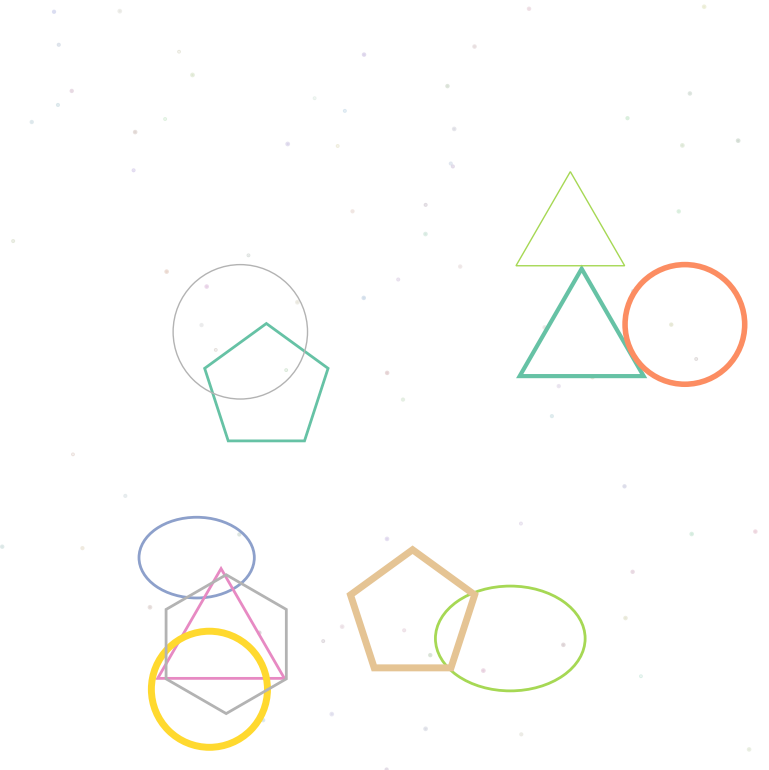[{"shape": "pentagon", "thickness": 1, "radius": 0.42, "center": [0.346, 0.496]}, {"shape": "triangle", "thickness": 1.5, "radius": 0.46, "center": [0.755, 0.558]}, {"shape": "circle", "thickness": 2, "radius": 0.39, "center": [0.889, 0.579]}, {"shape": "oval", "thickness": 1, "radius": 0.37, "center": [0.255, 0.276]}, {"shape": "triangle", "thickness": 1, "radius": 0.48, "center": [0.287, 0.167]}, {"shape": "triangle", "thickness": 0.5, "radius": 0.41, "center": [0.741, 0.696]}, {"shape": "oval", "thickness": 1, "radius": 0.49, "center": [0.663, 0.171]}, {"shape": "circle", "thickness": 2.5, "radius": 0.38, "center": [0.272, 0.105]}, {"shape": "pentagon", "thickness": 2.5, "radius": 0.42, "center": [0.536, 0.201]}, {"shape": "circle", "thickness": 0.5, "radius": 0.44, "center": [0.312, 0.569]}, {"shape": "hexagon", "thickness": 1, "radius": 0.45, "center": [0.294, 0.163]}]